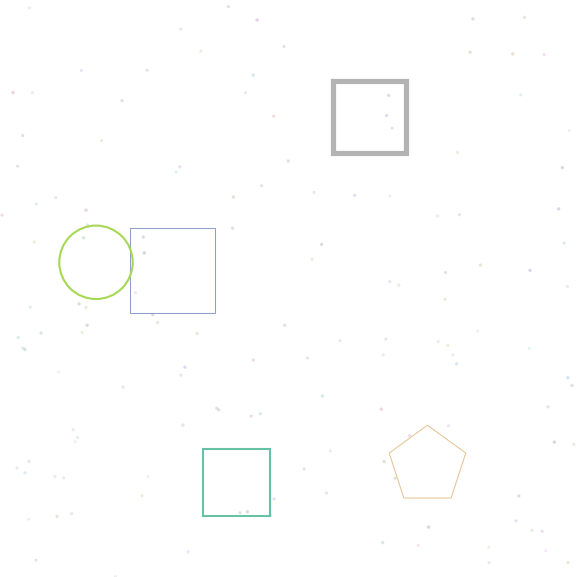[{"shape": "square", "thickness": 1, "radius": 0.29, "center": [0.409, 0.163]}, {"shape": "square", "thickness": 0.5, "radius": 0.37, "center": [0.299, 0.531]}, {"shape": "circle", "thickness": 1, "radius": 0.32, "center": [0.166, 0.545]}, {"shape": "pentagon", "thickness": 0.5, "radius": 0.35, "center": [0.74, 0.193]}, {"shape": "square", "thickness": 2.5, "radius": 0.31, "center": [0.64, 0.796]}]